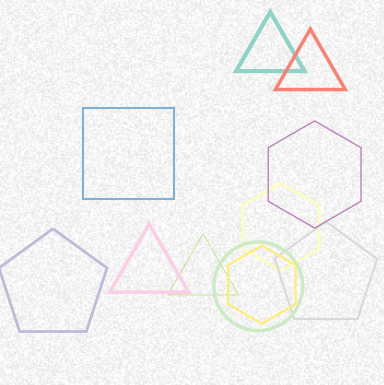[{"shape": "triangle", "thickness": 3, "radius": 0.51, "center": [0.702, 0.867]}, {"shape": "hexagon", "thickness": 1.5, "radius": 0.57, "center": [0.73, 0.41]}, {"shape": "pentagon", "thickness": 2, "radius": 0.74, "center": [0.138, 0.258]}, {"shape": "triangle", "thickness": 2.5, "radius": 0.52, "center": [0.806, 0.82]}, {"shape": "square", "thickness": 1.5, "radius": 0.59, "center": [0.334, 0.601]}, {"shape": "triangle", "thickness": 0.5, "radius": 0.53, "center": [0.528, 0.287]}, {"shape": "triangle", "thickness": 2.5, "radius": 0.59, "center": [0.387, 0.3]}, {"shape": "pentagon", "thickness": 1.5, "radius": 0.7, "center": [0.846, 0.285]}, {"shape": "hexagon", "thickness": 1, "radius": 0.7, "center": [0.817, 0.547]}, {"shape": "circle", "thickness": 2.5, "radius": 0.58, "center": [0.671, 0.256]}, {"shape": "hexagon", "thickness": 1.5, "radius": 0.51, "center": [0.68, 0.261]}]